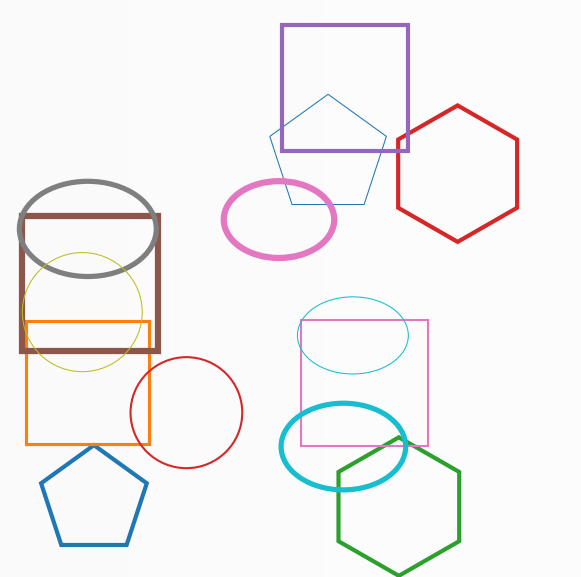[{"shape": "pentagon", "thickness": 0.5, "radius": 0.53, "center": [0.564, 0.73]}, {"shape": "pentagon", "thickness": 2, "radius": 0.48, "center": [0.162, 0.133]}, {"shape": "square", "thickness": 1.5, "radius": 0.53, "center": [0.15, 0.337]}, {"shape": "hexagon", "thickness": 2, "radius": 0.6, "center": [0.686, 0.122]}, {"shape": "hexagon", "thickness": 2, "radius": 0.59, "center": [0.787, 0.698]}, {"shape": "circle", "thickness": 1, "radius": 0.48, "center": [0.321, 0.285]}, {"shape": "square", "thickness": 2, "radius": 0.55, "center": [0.594, 0.846]}, {"shape": "square", "thickness": 3, "radius": 0.58, "center": [0.155, 0.509]}, {"shape": "square", "thickness": 1, "radius": 0.55, "center": [0.628, 0.337]}, {"shape": "oval", "thickness": 3, "radius": 0.48, "center": [0.48, 0.619]}, {"shape": "oval", "thickness": 2.5, "radius": 0.59, "center": [0.151, 0.603]}, {"shape": "circle", "thickness": 0.5, "radius": 0.52, "center": [0.142, 0.459]}, {"shape": "oval", "thickness": 0.5, "radius": 0.48, "center": [0.607, 0.418]}, {"shape": "oval", "thickness": 2.5, "radius": 0.54, "center": [0.591, 0.226]}]